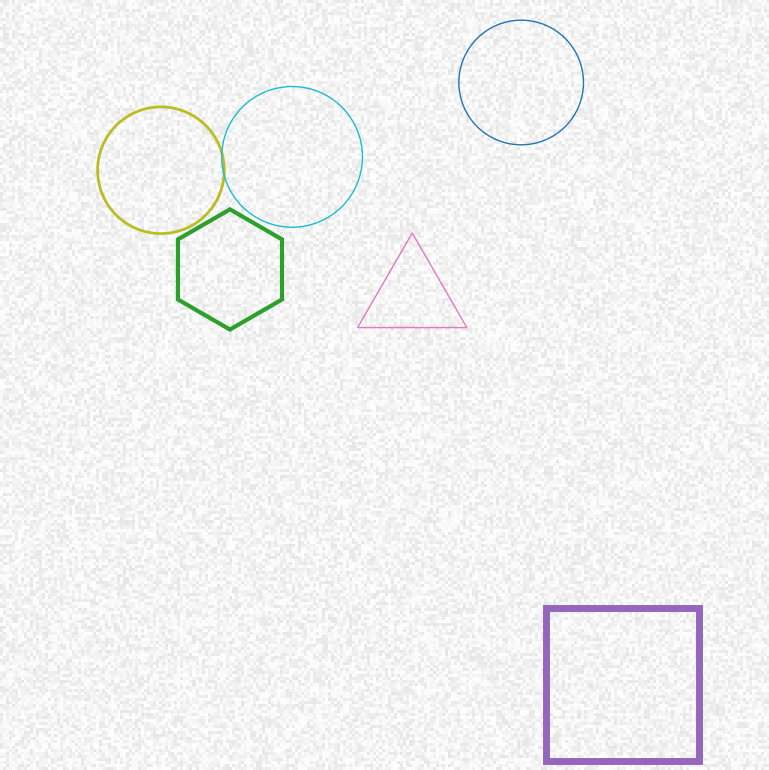[{"shape": "circle", "thickness": 0.5, "radius": 0.4, "center": [0.677, 0.893]}, {"shape": "hexagon", "thickness": 1.5, "radius": 0.39, "center": [0.299, 0.65]}, {"shape": "square", "thickness": 2.5, "radius": 0.5, "center": [0.808, 0.111]}, {"shape": "triangle", "thickness": 0.5, "radius": 0.41, "center": [0.535, 0.616]}, {"shape": "circle", "thickness": 1, "radius": 0.41, "center": [0.209, 0.779]}, {"shape": "circle", "thickness": 0.5, "radius": 0.46, "center": [0.379, 0.796]}]